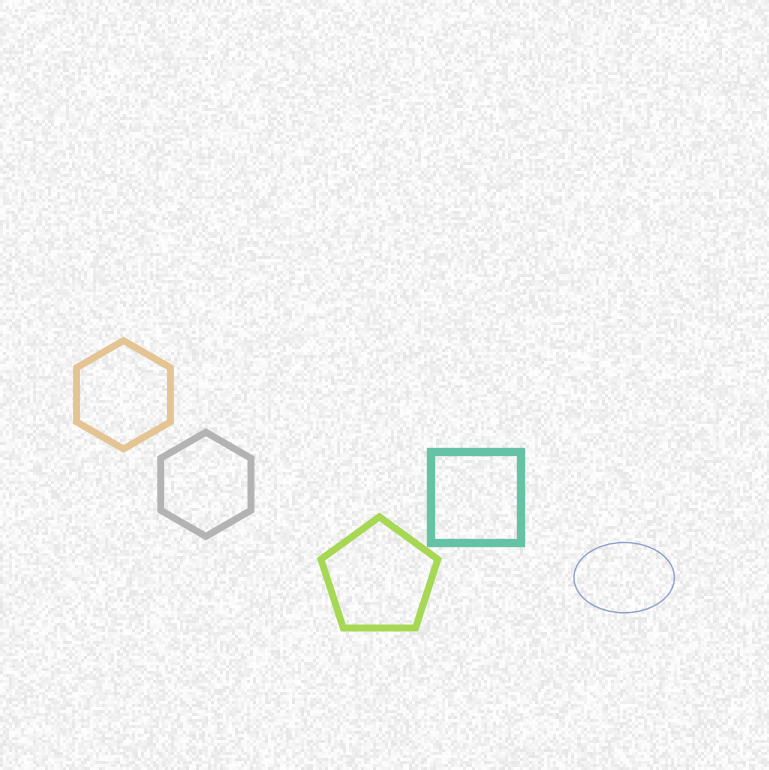[{"shape": "square", "thickness": 3, "radius": 0.29, "center": [0.618, 0.354]}, {"shape": "oval", "thickness": 0.5, "radius": 0.33, "center": [0.811, 0.25]}, {"shape": "pentagon", "thickness": 2.5, "radius": 0.4, "center": [0.493, 0.249]}, {"shape": "hexagon", "thickness": 2.5, "radius": 0.35, "center": [0.16, 0.487]}, {"shape": "hexagon", "thickness": 2.5, "radius": 0.34, "center": [0.267, 0.371]}]